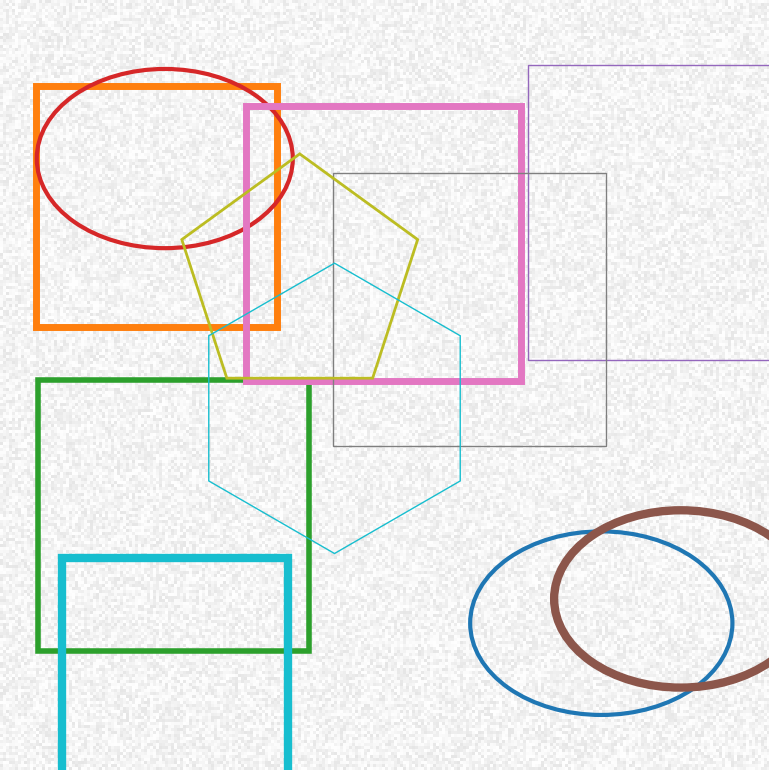[{"shape": "oval", "thickness": 1.5, "radius": 0.85, "center": [0.781, 0.191]}, {"shape": "square", "thickness": 2.5, "radius": 0.78, "center": [0.204, 0.732]}, {"shape": "square", "thickness": 2, "radius": 0.88, "center": [0.225, 0.33]}, {"shape": "oval", "thickness": 1.5, "radius": 0.83, "center": [0.214, 0.794]}, {"shape": "square", "thickness": 0.5, "radius": 0.95, "center": [0.876, 0.724]}, {"shape": "oval", "thickness": 3, "radius": 0.82, "center": [0.884, 0.222]}, {"shape": "square", "thickness": 2.5, "radius": 0.89, "center": [0.498, 0.684]}, {"shape": "square", "thickness": 0.5, "radius": 0.89, "center": [0.61, 0.598]}, {"shape": "pentagon", "thickness": 1, "radius": 0.81, "center": [0.389, 0.639]}, {"shape": "hexagon", "thickness": 0.5, "radius": 0.94, "center": [0.434, 0.47]}, {"shape": "square", "thickness": 3, "radius": 0.74, "center": [0.228, 0.128]}]